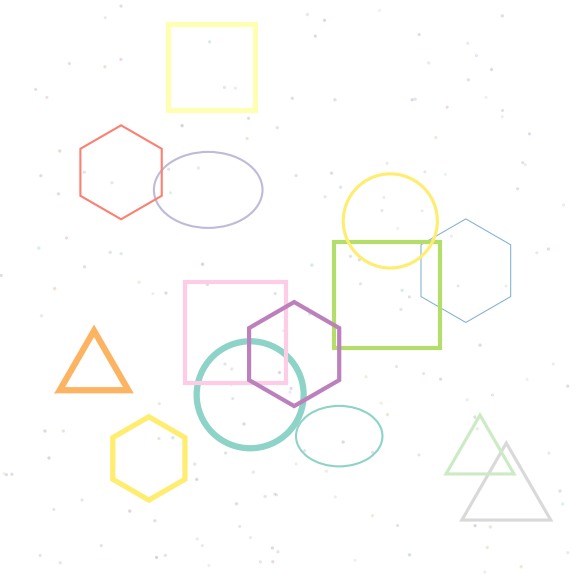[{"shape": "oval", "thickness": 1, "radius": 0.37, "center": [0.587, 0.244]}, {"shape": "circle", "thickness": 3, "radius": 0.46, "center": [0.433, 0.316]}, {"shape": "square", "thickness": 2.5, "radius": 0.37, "center": [0.366, 0.883]}, {"shape": "oval", "thickness": 1, "radius": 0.47, "center": [0.361, 0.67]}, {"shape": "hexagon", "thickness": 1, "radius": 0.41, "center": [0.21, 0.701]}, {"shape": "hexagon", "thickness": 0.5, "radius": 0.45, "center": [0.807, 0.53]}, {"shape": "triangle", "thickness": 3, "radius": 0.34, "center": [0.163, 0.358]}, {"shape": "square", "thickness": 2, "radius": 0.46, "center": [0.669, 0.488]}, {"shape": "square", "thickness": 2, "radius": 0.44, "center": [0.408, 0.423]}, {"shape": "triangle", "thickness": 1.5, "radius": 0.44, "center": [0.877, 0.143]}, {"shape": "hexagon", "thickness": 2, "radius": 0.45, "center": [0.509, 0.386]}, {"shape": "triangle", "thickness": 1.5, "radius": 0.34, "center": [0.831, 0.212]}, {"shape": "hexagon", "thickness": 2.5, "radius": 0.36, "center": [0.258, 0.205]}, {"shape": "circle", "thickness": 1.5, "radius": 0.41, "center": [0.676, 0.617]}]